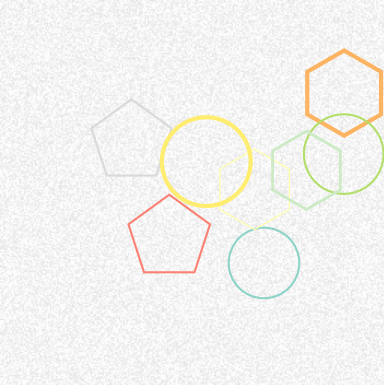[{"shape": "circle", "thickness": 1.5, "radius": 0.46, "center": [0.686, 0.317]}, {"shape": "hexagon", "thickness": 1, "radius": 0.52, "center": [0.661, 0.508]}, {"shape": "pentagon", "thickness": 1.5, "radius": 0.56, "center": [0.44, 0.383]}, {"shape": "hexagon", "thickness": 3, "radius": 0.55, "center": [0.894, 0.758]}, {"shape": "circle", "thickness": 1.5, "radius": 0.52, "center": [0.893, 0.6]}, {"shape": "pentagon", "thickness": 1.5, "radius": 0.55, "center": [0.342, 0.633]}, {"shape": "hexagon", "thickness": 2, "radius": 0.51, "center": [0.796, 0.558]}, {"shape": "circle", "thickness": 3, "radius": 0.58, "center": [0.536, 0.58]}]